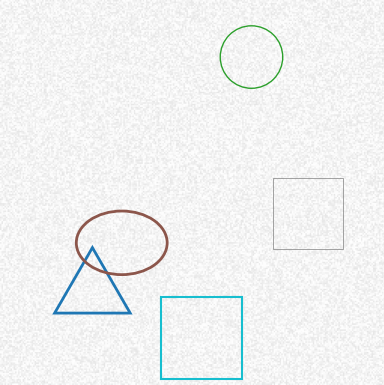[{"shape": "triangle", "thickness": 2, "radius": 0.57, "center": [0.24, 0.243]}, {"shape": "circle", "thickness": 1, "radius": 0.41, "center": [0.653, 0.852]}, {"shape": "oval", "thickness": 2, "radius": 0.59, "center": [0.316, 0.369]}, {"shape": "square", "thickness": 0.5, "radius": 0.46, "center": [0.8, 0.446]}, {"shape": "square", "thickness": 1.5, "radius": 0.53, "center": [0.524, 0.122]}]